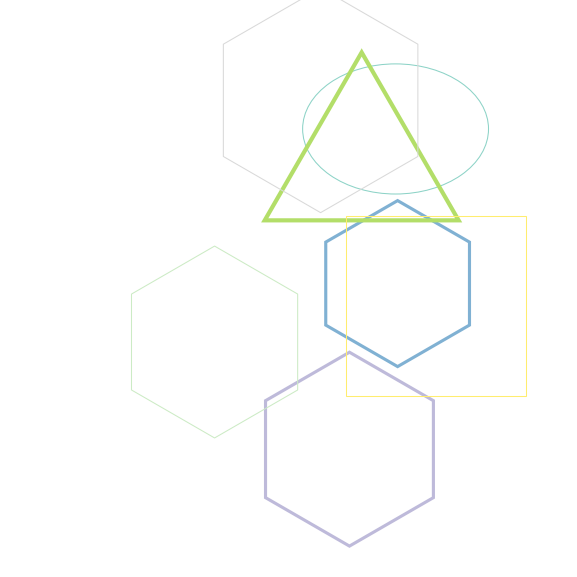[{"shape": "oval", "thickness": 0.5, "radius": 0.8, "center": [0.685, 0.776]}, {"shape": "hexagon", "thickness": 1.5, "radius": 0.84, "center": [0.605, 0.221]}, {"shape": "hexagon", "thickness": 1.5, "radius": 0.72, "center": [0.689, 0.508]}, {"shape": "triangle", "thickness": 2, "radius": 0.97, "center": [0.626, 0.715]}, {"shape": "hexagon", "thickness": 0.5, "radius": 0.97, "center": [0.555, 0.825]}, {"shape": "hexagon", "thickness": 0.5, "radius": 0.83, "center": [0.372, 0.407]}, {"shape": "square", "thickness": 0.5, "radius": 0.78, "center": [0.756, 0.469]}]